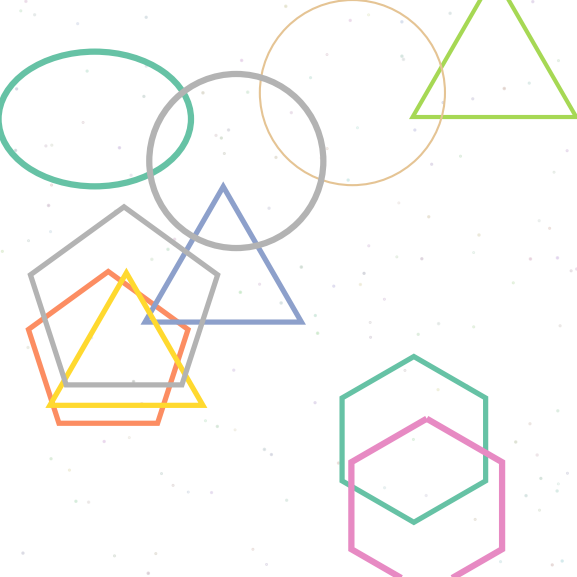[{"shape": "hexagon", "thickness": 2.5, "radius": 0.72, "center": [0.717, 0.238]}, {"shape": "oval", "thickness": 3, "radius": 0.83, "center": [0.164, 0.793]}, {"shape": "pentagon", "thickness": 2.5, "radius": 0.73, "center": [0.187, 0.384]}, {"shape": "triangle", "thickness": 2.5, "radius": 0.78, "center": [0.387, 0.52]}, {"shape": "hexagon", "thickness": 3, "radius": 0.75, "center": [0.739, 0.123]}, {"shape": "triangle", "thickness": 2, "radius": 0.82, "center": [0.856, 0.878]}, {"shape": "triangle", "thickness": 2.5, "radius": 0.76, "center": [0.219, 0.374]}, {"shape": "circle", "thickness": 1, "radius": 0.8, "center": [0.61, 0.839]}, {"shape": "circle", "thickness": 3, "radius": 0.75, "center": [0.409, 0.72]}, {"shape": "pentagon", "thickness": 2.5, "radius": 0.85, "center": [0.215, 0.471]}]